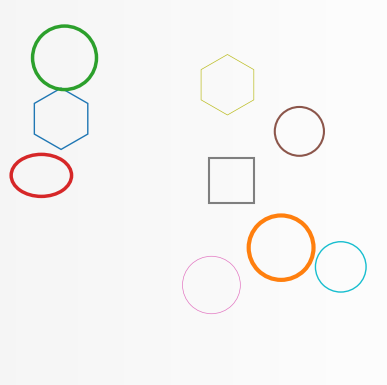[{"shape": "hexagon", "thickness": 1, "radius": 0.4, "center": [0.158, 0.692]}, {"shape": "circle", "thickness": 3, "radius": 0.42, "center": [0.725, 0.357]}, {"shape": "circle", "thickness": 2.5, "radius": 0.41, "center": [0.167, 0.85]}, {"shape": "oval", "thickness": 2.5, "radius": 0.39, "center": [0.107, 0.544]}, {"shape": "circle", "thickness": 1.5, "radius": 0.32, "center": [0.773, 0.659]}, {"shape": "circle", "thickness": 0.5, "radius": 0.37, "center": [0.546, 0.26]}, {"shape": "square", "thickness": 1.5, "radius": 0.29, "center": [0.597, 0.531]}, {"shape": "hexagon", "thickness": 0.5, "radius": 0.39, "center": [0.587, 0.78]}, {"shape": "circle", "thickness": 1, "radius": 0.33, "center": [0.879, 0.307]}]